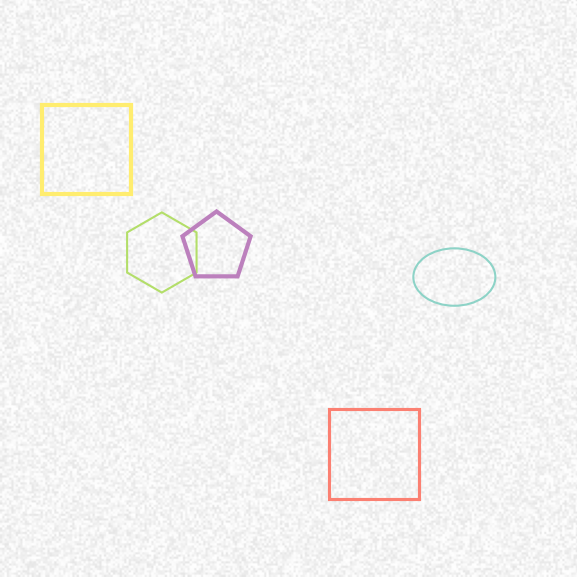[{"shape": "oval", "thickness": 1, "radius": 0.36, "center": [0.787, 0.519]}, {"shape": "square", "thickness": 1.5, "radius": 0.39, "center": [0.647, 0.213]}, {"shape": "hexagon", "thickness": 1, "radius": 0.35, "center": [0.28, 0.562]}, {"shape": "pentagon", "thickness": 2, "radius": 0.31, "center": [0.375, 0.571]}, {"shape": "square", "thickness": 2, "radius": 0.39, "center": [0.149, 0.741]}]